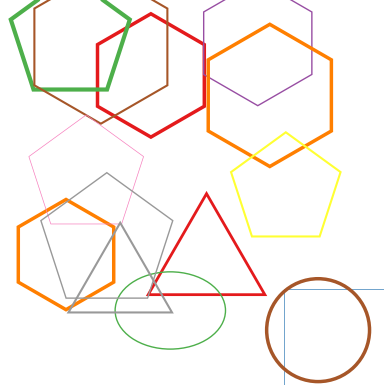[{"shape": "triangle", "thickness": 2, "radius": 0.87, "center": [0.536, 0.322]}, {"shape": "hexagon", "thickness": 2.5, "radius": 0.8, "center": [0.392, 0.804]}, {"shape": "square", "thickness": 0.5, "radius": 0.67, "center": [0.87, 0.116]}, {"shape": "pentagon", "thickness": 3, "radius": 0.81, "center": [0.183, 0.899]}, {"shape": "oval", "thickness": 1, "radius": 0.72, "center": [0.442, 0.194]}, {"shape": "hexagon", "thickness": 1, "radius": 0.81, "center": [0.67, 0.888]}, {"shape": "hexagon", "thickness": 2.5, "radius": 0.92, "center": [0.701, 0.752]}, {"shape": "hexagon", "thickness": 2.5, "radius": 0.72, "center": [0.171, 0.339]}, {"shape": "pentagon", "thickness": 1.5, "radius": 0.75, "center": [0.742, 0.507]}, {"shape": "hexagon", "thickness": 1.5, "radius": 1.0, "center": [0.262, 0.878]}, {"shape": "circle", "thickness": 2.5, "radius": 0.67, "center": [0.826, 0.142]}, {"shape": "pentagon", "thickness": 0.5, "radius": 0.78, "center": [0.224, 0.545]}, {"shape": "triangle", "thickness": 1.5, "radius": 0.78, "center": [0.312, 0.266]}, {"shape": "pentagon", "thickness": 1, "radius": 0.9, "center": [0.277, 0.371]}]